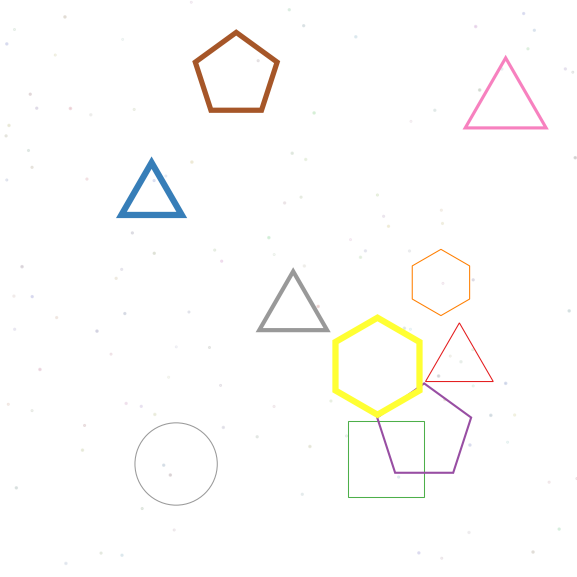[{"shape": "triangle", "thickness": 0.5, "radius": 0.34, "center": [0.795, 0.372]}, {"shape": "triangle", "thickness": 3, "radius": 0.3, "center": [0.262, 0.657]}, {"shape": "square", "thickness": 0.5, "radius": 0.33, "center": [0.668, 0.205]}, {"shape": "pentagon", "thickness": 1, "radius": 0.43, "center": [0.734, 0.25]}, {"shape": "hexagon", "thickness": 0.5, "radius": 0.29, "center": [0.764, 0.51]}, {"shape": "hexagon", "thickness": 3, "radius": 0.42, "center": [0.654, 0.365]}, {"shape": "pentagon", "thickness": 2.5, "radius": 0.37, "center": [0.409, 0.869]}, {"shape": "triangle", "thickness": 1.5, "radius": 0.4, "center": [0.876, 0.818]}, {"shape": "triangle", "thickness": 2, "radius": 0.34, "center": [0.508, 0.461]}, {"shape": "circle", "thickness": 0.5, "radius": 0.36, "center": [0.305, 0.196]}]